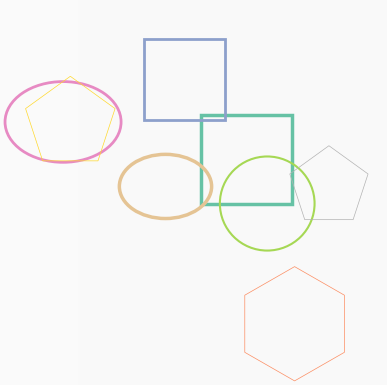[{"shape": "square", "thickness": 2.5, "radius": 0.58, "center": [0.636, 0.586]}, {"shape": "hexagon", "thickness": 0.5, "radius": 0.74, "center": [0.76, 0.159]}, {"shape": "square", "thickness": 2, "radius": 0.52, "center": [0.477, 0.793]}, {"shape": "oval", "thickness": 2, "radius": 0.75, "center": [0.163, 0.683]}, {"shape": "circle", "thickness": 1.5, "radius": 0.61, "center": [0.69, 0.471]}, {"shape": "pentagon", "thickness": 0.5, "radius": 0.61, "center": [0.181, 0.68]}, {"shape": "oval", "thickness": 2.5, "radius": 0.6, "center": [0.427, 0.516]}, {"shape": "pentagon", "thickness": 0.5, "radius": 0.53, "center": [0.849, 0.515]}]